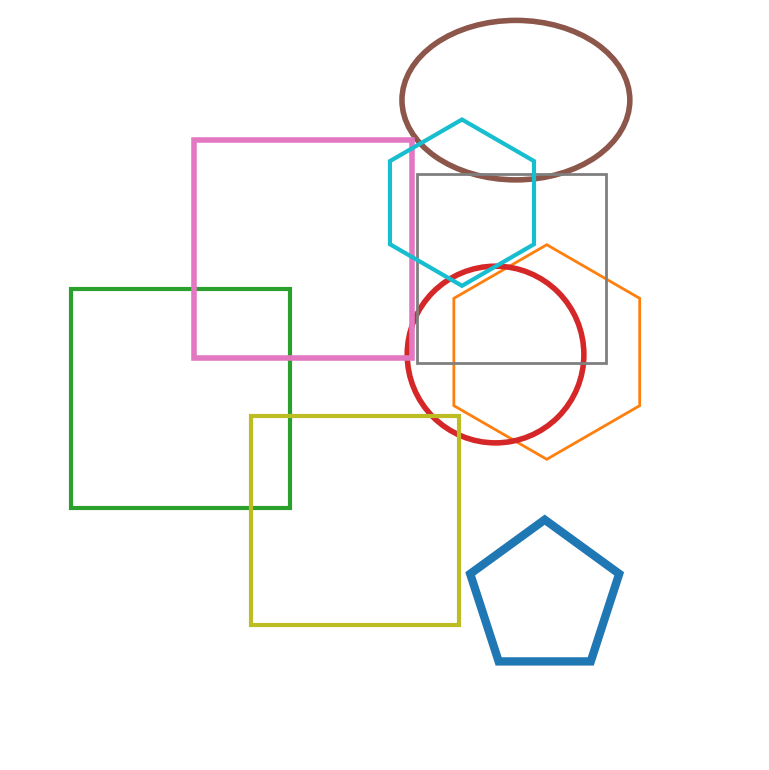[{"shape": "pentagon", "thickness": 3, "radius": 0.51, "center": [0.707, 0.223]}, {"shape": "hexagon", "thickness": 1, "radius": 0.7, "center": [0.71, 0.543]}, {"shape": "square", "thickness": 1.5, "radius": 0.71, "center": [0.235, 0.482]}, {"shape": "circle", "thickness": 2, "radius": 0.57, "center": [0.644, 0.54]}, {"shape": "oval", "thickness": 2, "radius": 0.74, "center": [0.67, 0.87]}, {"shape": "square", "thickness": 2, "radius": 0.71, "center": [0.394, 0.677]}, {"shape": "square", "thickness": 1, "radius": 0.61, "center": [0.664, 0.651]}, {"shape": "square", "thickness": 1.5, "radius": 0.68, "center": [0.462, 0.324]}, {"shape": "hexagon", "thickness": 1.5, "radius": 0.54, "center": [0.6, 0.737]}]